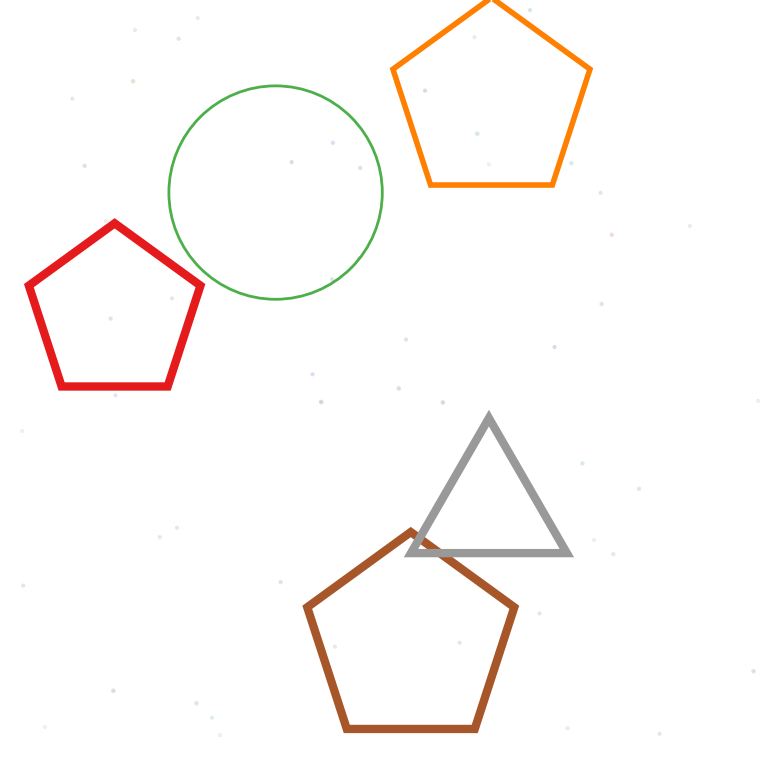[{"shape": "pentagon", "thickness": 3, "radius": 0.59, "center": [0.149, 0.593]}, {"shape": "circle", "thickness": 1, "radius": 0.69, "center": [0.358, 0.75]}, {"shape": "pentagon", "thickness": 2, "radius": 0.67, "center": [0.638, 0.869]}, {"shape": "pentagon", "thickness": 3, "radius": 0.71, "center": [0.533, 0.168]}, {"shape": "triangle", "thickness": 3, "radius": 0.58, "center": [0.635, 0.34]}]